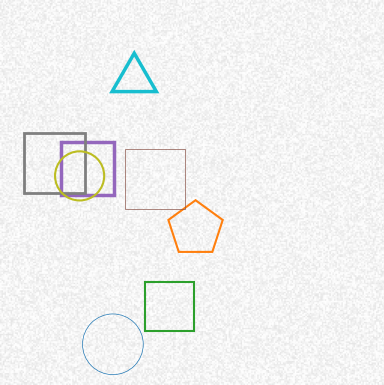[{"shape": "circle", "thickness": 0.5, "radius": 0.39, "center": [0.293, 0.106]}, {"shape": "pentagon", "thickness": 1.5, "radius": 0.37, "center": [0.508, 0.406]}, {"shape": "square", "thickness": 1.5, "radius": 0.32, "center": [0.44, 0.205]}, {"shape": "square", "thickness": 2.5, "radius": 0.34, "center": [0.227, 0.563]}, {"shape": "square", "thickness": 0.5, "radius": 0.39, "center": [0.402, 0.534]}, {"shape": "square", "thickness": 2, "radius": 0.39, "center": [0.142, 0.577]}, {"shape": "circle", "thickness": 1.5, "radius": 0.32, "center": [0.207, 0.543]}, {"shape": "triangle", "thickness": 2.5, "radius": 0.33, "center": [0.349, 0.795]}]